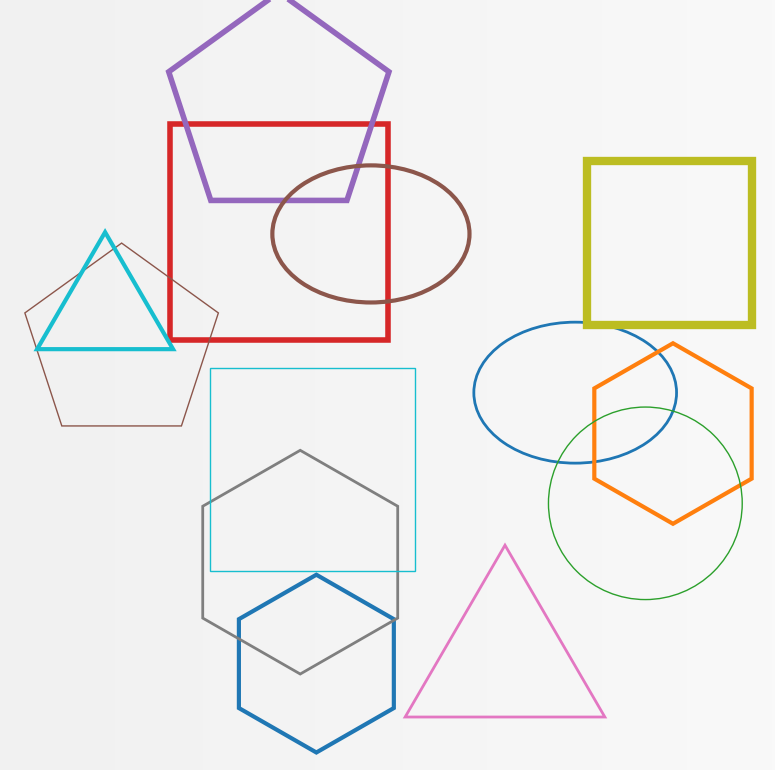[{"shape": "oval", "thickness": 1, "radius": 0.65, "center": [0.742, 0.49]}, {"shape": "hexagon", "thickness": 1.5, "radius": 0.58, "center": [0.408, 0.138]}, {"shape": "hexagon", "thickness": 1.5, "radius": 0.59, "center": [0.868, 0.437]}, {"shape": "circle", "thickness": 0.5, "radius": 0.63, "center": [0.833, 0.346]}, {"shape": "square", "thickness": 2, "radius": 0.7, "center": [0.36, 0.698]}, {"shape": "pentagon", "thickness": 2, "radius": 0.75, "center": [0.36, 0.861]}, {"shape": "pentagon", "thickness": 0.5, "radius": 0.66, "center": [0.157, 0.553]}, {"shape": "oval", "thickness": 1.5, "radius": 0.64, "center": [0.479, 0.696]}, {"shape": "triangle", "thickness": 1, "radius": 0.74, "center": [0.652, 0.143]}, {"shape": "hexagon", "thickness": 1, "radius": 0.73, "center": [0.387, 0.27]}, {"shape": "square", "thickness": 3, "radius": 0.53, "center": [0.864, 0.685]}, {"shape": "square", "thickness": 0.5, "radius": 0.66, "center": [0.403, 0.391]}, {"shape": "triangle", "thickness": 1.5, "radius": 0.51, "center": [0.136, 0.597]}]